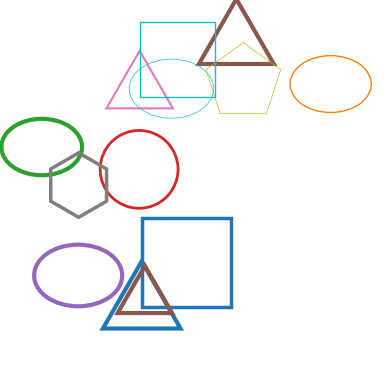[{"shape": "triangle", "thickness": 3, "radius": 0.58, "center": [0.368, 0.205]}, {"shape": "square", "thickness": 2.5, "radius": 0.58, "center": [0.485, 0.318]}, {"shape": "oval", "thickness": 1, "radius": 0.53, "center": [0.859, 0.782]}, {"shape": "oval", "thickness": 3, "radius": 0.52, "center": [0.108, 0.618]}, {"shape": "circle", "thickness": 2, "radius": 0.51, "center": [0.361, 0.56]}, {"shape": "oval", "thickness": 3, "radius": 0.57, "center": [0.203, 0.284]}, {"shape": "triangle", "thickness": 3, "radius": 0.56, "center": [0.614, 0.89]}, {"shape": "triangle", "thickness": 3, "radius": 0.41, "center": [0.376, 0.228]}, {"shape": "triangle", "thickness": 1.5, "radius": 0.5, "center": [0.363, 0.768]}, {"shape": "hexagon", "thickness": 2.5, "radius": 0.42, "center": [0.204, 0.519]}, {"shape": "pentagon", "thickness": 0.5, "radius": 0.51, "center": [0.632, 0.787]}, {"shape": "oval", "thickness": 0.5, "radius": 0.55, "center": [0.445, 0.77]}, {"shape": "square", "thickness": 1, "radius": 0.49, "center": [0.462, 0.845]}]